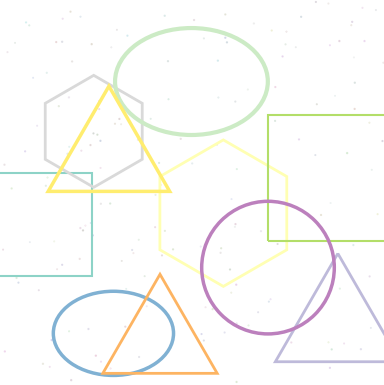[{"shape": "square", "thickness": 1.5, "radius": 0.67, "center": [0.104, 0.417]}, {"shape": "hexagon", "thickness": 2, "radius": 0.95, "center": [0.58, 0.446]}, {"shape": "triangle", "thickness": 2, "radius": 0.94, "center": [0.878, 0.154]}, {"shape": "oval", "thickness": 2.5, "radius": 0.78, "center": [0.295, 0.134]}, {"shape": "triangle", "thickness": 2, "radius": 0.86, "center": [0.416, 0.116]}, {"shape": "square", "thickness": 1.5, "radius": 0.81, "center": [0.86, 0.538]}, {"shape": "hexagon", "thickness": 2, "radius": 0.73, "center": [0.243, 0.659]}, {"shape": "circle", "thickness": 2.5, "radius": 0.86, "center": [0.696, 0.305]}, {"shape": "oval", "thickness": 3, "radius": 0.99, "center": [0.497, 0.788]}, {"shape": "triangle", "thickness": 2.5, "radius": 0.91, "center": [0.283, 0.594]}]